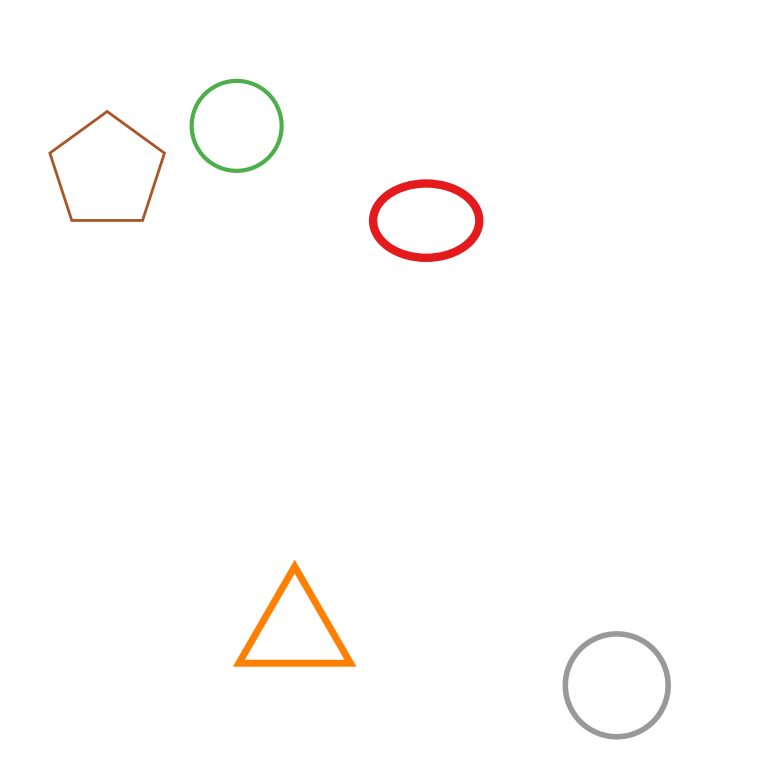[{"shape": "oval", "thickness": 3, "radius": 0.34, "center": [0.553, 0.713]}, {"shape": "circle", "thickness": 1.5, "radius": 0.29, "center": [0.307, 0.837]}, {"shape": "triangle", "thickness": 2.5, "radius": 0.42, "center": [0.383, 0.181]}, {"shape": "pentagon", "thickness": 1, "radius": 0.39, "center": [0.139, 0.777]}, {"shape": "circle", "thickness": 2, "radius": 0.33, "center": [0.801, 0.11]}]